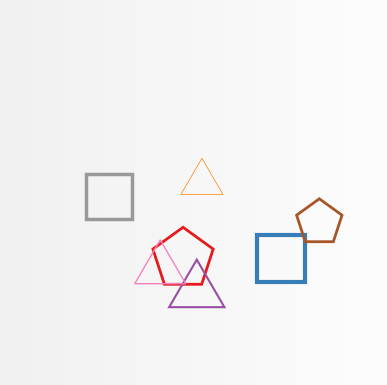[{"shape": "pentagon", "thickness": 2, "radius": 0.41, "center": [0.472, 0.328]}, {"shape": "square", "thickness": 3, "radius": 0.31, "center": [0.725, 0.328]}, {"shape": "triangle", "thickness": 1.5, "radius": 0.41, "center": [0.508, 0.243]}, {"shape": "triangle", "thickness": 0.5, "radius": 0.31, "center": [0.521, 0.526]}, {"shape": "pentagon", "thickness": 2, "radius": 0.31, "center": [0.824, 0.422]}, {"shape": "triangle", "thickness": 1, "radius": 0.38, "center": [0.414, 0.301]}, {"shape": "square", "thickness": 2.5, "radius": 0.29, "center": [0.281, 0.49]}]